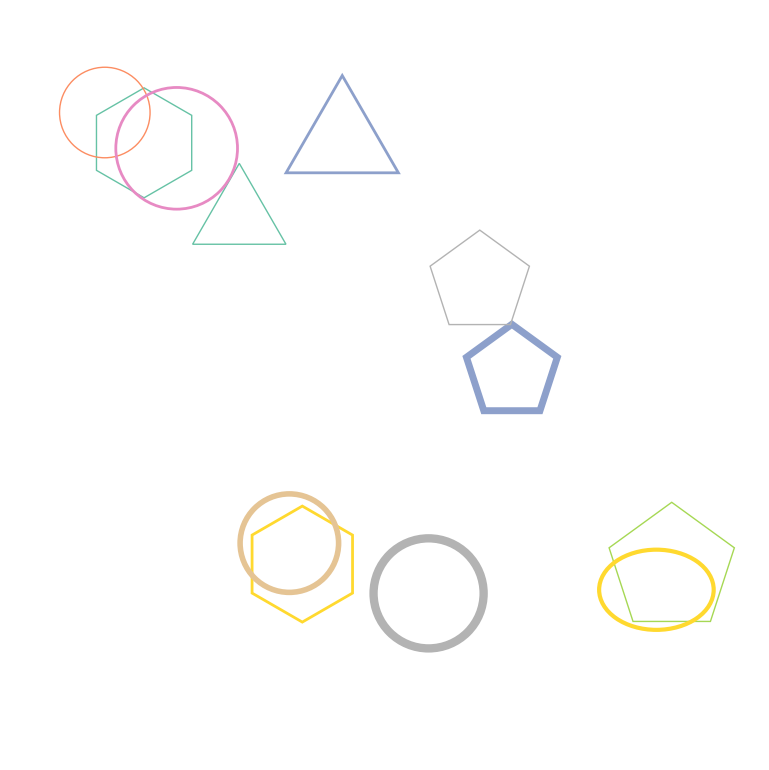[{"shape": "hexagon", "thickness": 0.5, "radius": 0.36, "center": [0.187, 0.815]}, {"shape": "triangle", "thickness": 0.5, "radius": 0.35, "center": [0.311, 0.718]}, {"shape": "circle", "thickness": 0.5, "radius": 0.29, "center": [0.136, 0.854]}, {"shape": "pentagon", "thickness": 2.5, "radius": 0.31, "center": [0.665, 0.517]}, {"shape": "triangle", "thickness": 1, "radius": 0.42, "center": [0.444, 0.818]}, {"shape": "circle", "thickness": 1, "radius": 0.4, "center": [0.229, 0.807]}, {"shape": "pentagon", "thickness": 0.5, "radius": 0.43, "center": [0.872, 0.262]}, {"shape": "hexagon", "thickness": 1, "radius": 0.38, "center": [0.393, 0.267]}, {"shape": "oval", "thickness": 1.5, "radius": 0.37, "center": [0.852, 0.234]}, {"shape": "circle", "thickness": 2, "radius": 0.32, "center": [0.376, 0.295]}, {"shape": "circle", "thickness": 3, "radius": 0.36, "center": [0.557, 0.229]}, {"shape": "pentagon", "thickness": 0.5, "radius": 0.34, "center": [0.623, 0.633]}]